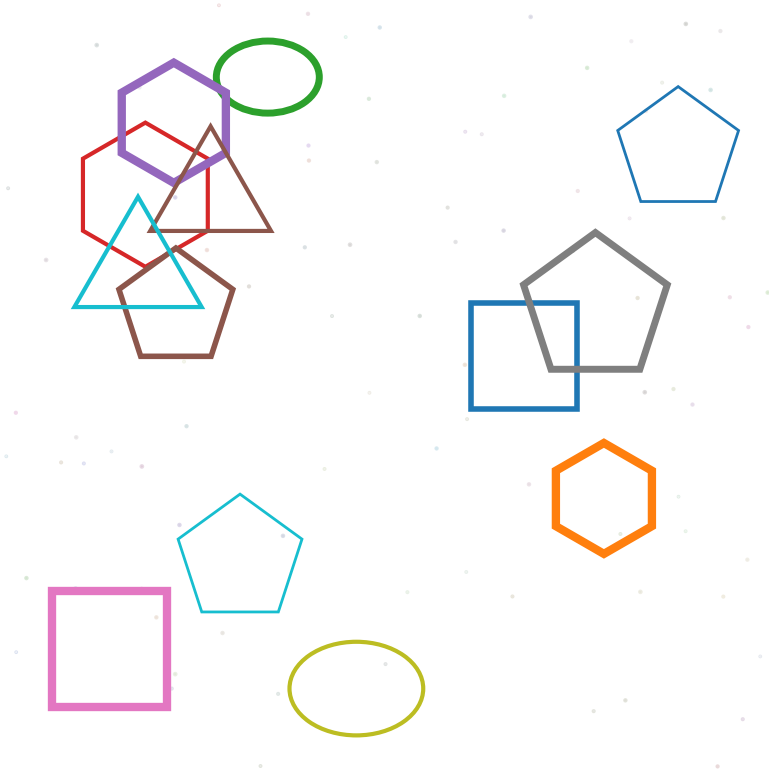[{"shape": "pentagon", "thickness": 1, "radius": 0.41, "center": [0.881, 0.805]}, {"shape": "square", "thickness": 2, "radius": 0.35, "center": [0.681, 0.538]}, {"shape": "hexagon", "thickness": 3, "radius": 0.36, "center": [0.784, 0.353]}, {"shape": "oval", "thickness": 2.5, "radius": 0.33, "center": [0.348, 0.9]}, {"shape": "hexagon", "thickness": 1.5, "radius": 0.47, "center": [0.189, 0.747]}, {"shape": "hexagon", "thickness": 3, "radius": 0.39, "center": [0.226, 0.841]}, {"shape": "triangle", "thickness": 1.5, "radius": 0.45, "center": [0.274, 0.745]}, {"shape": "pentagon", "thickness": 2, "radius": 0.39, "center": [0.228, 0.6]}, {"shape": "square", "thickness": 3, "radius": 0.37, "center": [0.143, 0.157]}, {"shape": "pentagon", "thickness": 2.5, "radius": 0.49, "center": [0.773, 0.6]}, {"shape": "oval", "thickness": 1.5, "radius": 0.43, "center": [0.463, 0.106]}, {"shape": "triangle", "thickness": 1.5, "radius": 0.48, "center": [0.179, 0.649]}, {"shape": "pentagon", "thickness": 1, "radius": 0.42, "center": [0.312, 0.274]}]